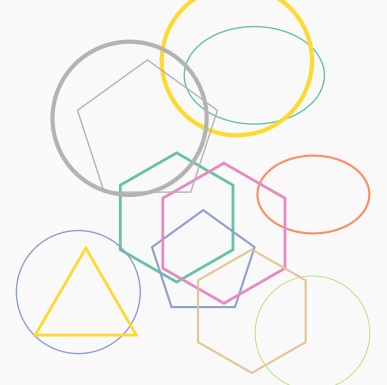[{"shape": "hexagon", "thickness": 2, "radius": 0.84, "center": [0.456, 0.435]}, {"shape": "oval", "thickness": 1, "radius": 0.9, "center": [0.656, 0.804]}, {"shape": "oval", "thickness": 1.5, "radius": 0.72, "center": [0.809, 0.495]}, {"shape": "circle", "thickness": 1, "radius": 0.8, "center": [0.202, 0.241]}, {"shape": "pentagon", "thickness": 1.5, "radius": 0.7, "center": [0.525, 0.315]}, {"shape": "hexagon", "thickness": 2, "radius": 0.91, "center": [0.578, 0.394]}, {"shape": "circle", "thickness": 0.5, "radius": 0.74, "center": [0.806, 0.135]}, {"shape": "triangle", "thickness": 2, "radius": 0.75, "center": [0.221, 0.205]}, {"shape": "circle", "thickness": 3, "radius": 0.97, "center": [0.611, 0.842]}, {"shape": "hexagon", "thickness": 1.5, "radius": 0.8, "center": [0.65, 0.192]}, {"shape": "circle", "thickness": 3, "radius": 0.99, "center": [0.334, 0.693]}, {"shape": "pentagon", "thickness": 1, "radius": 0.95, "center": [0.381, 0.655]}]